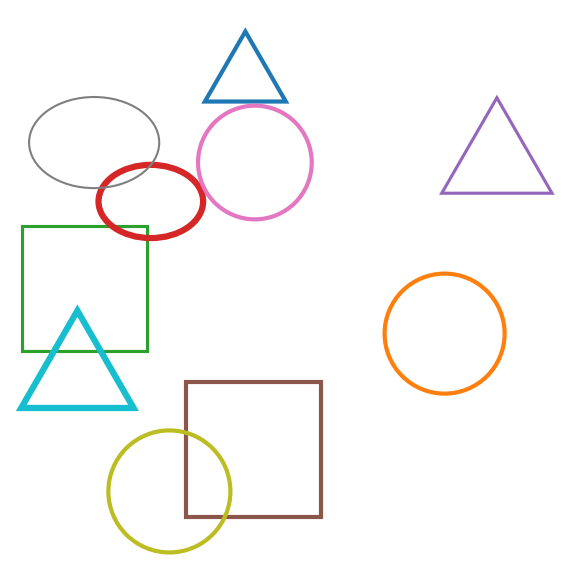[{"shape": "triangle", "thickness": 2, "radius": 0.4, "center": [0.425, 0.864]}, {"shape": "circle", "thickness": 2, "radius": 0.52, "center": [0.77, 0.421]}, {"shape": "square", "thickness": 1.5, "radius": 0.54, "center": [0.147, 0.499]}, {"shape": "oval", "thickness": 3, "radius": 0.45, "center": [0.261, 0.65]}, {"shape": "triangle", "thickness": 1.5, "radius": 0.55, "center": [0.86, 0.72]}, {"shape": "square", "thickness": 2, "radius": 0.58, "center": [0.44, 0.22]}, {"shape": "circle", "thickness": 2, "radius": 0.49, "center": [0.441, 0.718]}, {"shape": "oval", "thickness": 1, "radius": 0.56, "center": [0.163, 0.752]}, {"shape": "circle", "thickness": 2, "radius": 0.53, "center": [0.293, 0.148]}, {"shape": "triangle", "thickness": 3, "radius": 0.56, "center": [0.134, 0.349]}]